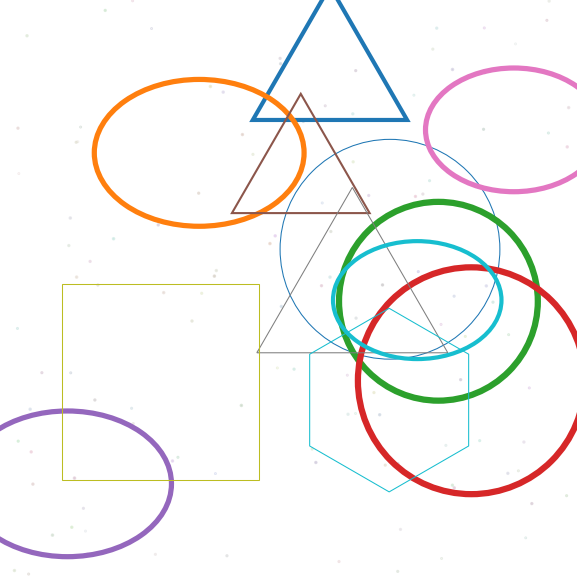[{"shape": "triangle", "thickness": 2, "radius": 0.77, "center": [0.571, 0.869]}, {"shape": "circle", "thickness": 0.5, "radius": 0.95, "center": [0.675, 0.568]}, {"shape": "oval", "thickness": 2.5, "radius": 0.91, "center": [0.345, 0.734]}, {"shape": "circle", "thickness": 3, "radius": 0.86, "center": [0.759, 0.477]}, {"shape": "circle", "thickness": 3, "radius": 0.98, "center": [0.816, 0.34]}, {"shape": "oval", "thickness": 2.5, "radius": 0.9, "center": [0.117, 0.161]}, {"shape": "triangle", "thickness": 1, "radius": 0.69, "center": [0.521, 0.699]}, {"shape": "oval", "thickness": 2.5, "radius": 0.77, "center": [0.89, 0.774]}, {"shape": "triangle", "thickness": 0.5, "radius": 0.95, "center": [0.61, 0.484]}, {"shape": "square", "thickness": 0.5, "radius": 0.85, "center": [0.278, 0.338]}, {"shape": "oval", "thickness": 2, "radius": 0.73, "center": [0.722, 0.479]}, {"shape": "hexagon", "thickness": 0.5, "radius": 0.79, "center": [0.674, 0.306]}]